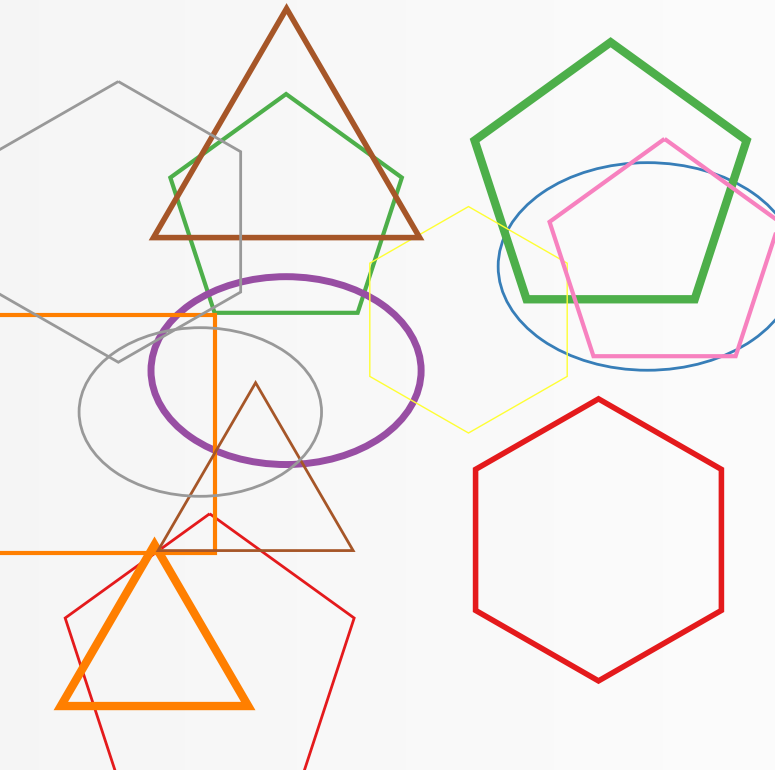[{"shape": "hexagon", "thickness": 2, "radius": 0.92, "center": [0.772, 0.299]}, {"shape": "pentagon", "thickness": 1, "radius": 0.98, "center": [0.271, 0.137]}, {"shape": "oval", "thickness": 1, "radius": 0.96, "center": [0.835, 0.654]}, {"shape": "pentagon", "thickness": 1.5, "radius": 0.79, "center": [0.369, 0.721]}, {"shape": "pentagon", "thickness": 3, "radius": 0.92, "center": [0.788, 0.761]}, {"shape": "oval", "thickness": 2.5, "radius": 0.87, "center": [0.369, 0.519]}, {"shape": "square", "thickness": 1.5, "radius": 0.77, "center": [0.123, 0.436]}, {"shape": "triangle", "thickness": 3, "radius": 0.7, "center": [0.199, 0.153]}, {"shape": "hexagon", "thickness": 0.5, "radius": 0.74, "center": [0.605, 0.585]}, {"shape": "triangle", "thickness": 2, "radius": 0.99, "center": [0.37, 0.791]}, {"shape": "triangle", "thickness": 1, "radius": 0.73, "center": [0.33, 0.358]}, {"shape": "pentagon", "thickness": 1.5, "radius": 0.78, "center": [0.857, 0.664]}, {"shape": "hexagon", "thickness": 1, "radius": 0.91, "center": [0.153, 0.712]}, {"shape": "oval", "thickness": 1, "radius": 0.78, "center": [0.258, 0.465]}]